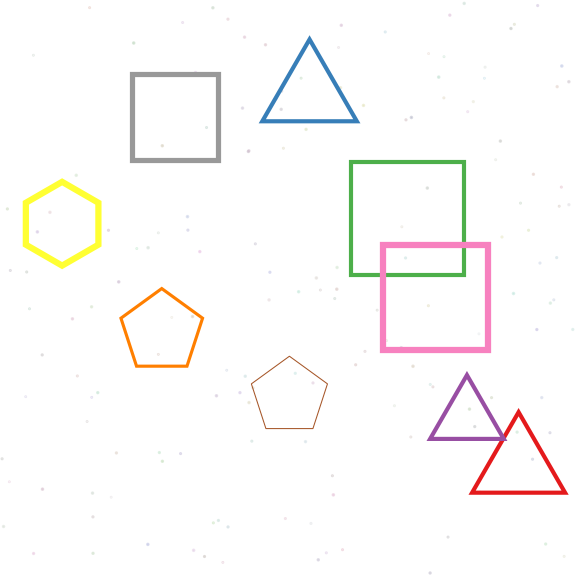[{"shape": "triangle", "thickness": 2, "radius": 0.46, "center": [0.898, 0.192]}, {"shape": "triangle", "thickness": 2, "radius": 0.47, "center": [0.536, 0.836]}, {"shape": "square", "thickness": 2, "radius": 0.49, "center": [0.706, 0.621]}, {"shape": "triangle", "thickness": 2, "radius": 0.37, "center": [0.809, 0.276]}, {"shape": "pentagon", "thickness": 1.5, "radius": 0.37, "center": [0.28, 0.425]}, {"shape": "hexagon", "thickness": 3, "radius": 0.36, "center": [0.108, 0.612]}, {"shape": "pentagon", "thickness": 0.5, "radius": 0.35, "center": [0.501, 0.313]}, {"shape": "square", "thickness": 3, "radius": 0.46, "center": [0.755, 0.484]}, {"shape": "square", "thickness": 2.5, "radius": 0.38, "center": [0.303, 0.797]}]